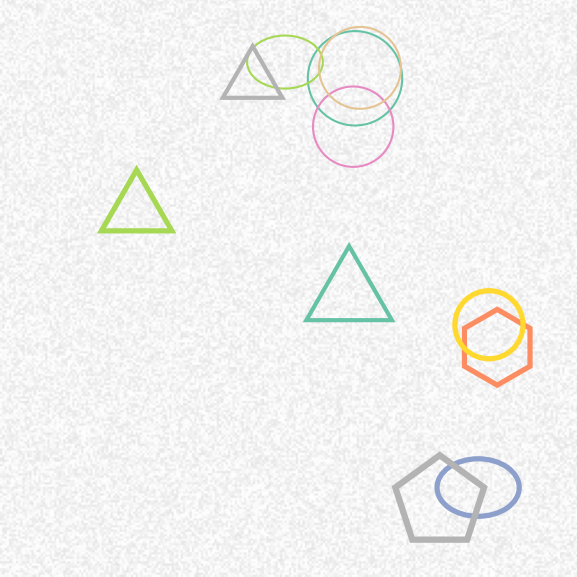[{"shape": "triangle", "thickness": 2, "radius": 0.43, "center": [0.605, 0.487]}, {"shape": "circle", "thickness": 1, "radius": 0.41, "center": [0.615, 0.864]}, {"shape": "hexagon", "thickness": 2.5, "radius": 0.33, "center": [0.861, 0.398]}, {"shape": "oval", "thickness": 2.5, "radius": 0.36, "center": [0.828, 0.155]}, {"shape": "circle", "thickness": 1, "radius": 0.35, "center": [0.612, 0.78]}, {"shape": "oval", "thickness": 1, "radius": 0.33, "center": [0.493, 0.892]}, {"shape": "triangle", "thickness": 2.5, "radius": 0.35, "center": [0.237, 0.635]}, {"shape": "circle", "thickness": 2.5, "radius": 0.29, "center": [0.847, 0.437]}, {"shape": "circle", "thickness": 1, "radius": 0.35, "center": [0.623, 0.882]}, {"shape": "triangle", "thickness": 2, "radius": 0.3, "center": [0.437, 0.86]}, {"shape": "pentagon", "thickness": 3, "radius": 0.4, "center": [0.761, 0.13]}]